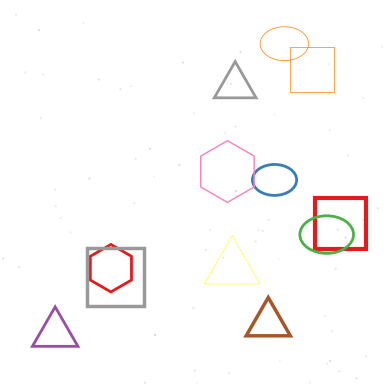[{"shape": "hexagon", "thickness": 2, "radius": 0.31, "center": [0.288, 0.303]}, {"shape": "square", "thickness": 3, "radius": 0.34, "center": [0.884, 0.419]}, {"shape": "oval", "thickness": 2, "radius": 0.29, "center": [0.713, 0.533]}, {"shape": "oval", "thickness": 2, "radius": 0.35, "center": [0.849, 0.391]}, {"shape": "triangle", "thickness": 2, "radius": 0.34, "center": [0.143, 0.135]}, {"shape": "oval", "thickness": 0.5, "radius": 0.31, "center": [0.739, 0.886]}, {"shape": "square", "thickness": 0.5, "radius": 0.29, "center": [0.81, 0.819]}, {"shape": "triangle", "thickness": 0.5, "radius": 0.42, "center": [0.603, 0.304]}, {"shape": "triangle", "thickness": 2.5, "radius": 0.33, "center": [0.697, 0.161]}, {"shape": "hexagon", "thickness": 1, "radius": 0.4, "center": [0.591, 0.554]}, {"shape": "square", "thickness": 2.5, "radius": 0.37, "center": [0.3, 0.28]}, {"shape": "triangle", "thickness": 2, "radius": 0.31, "center": [0.611, 0.777]}]